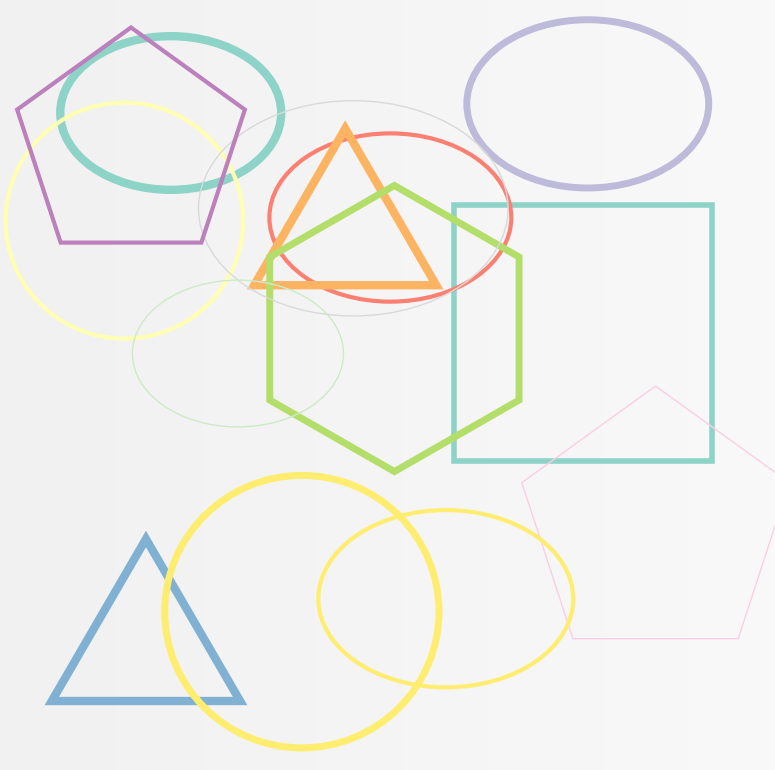[{"shape": "square", "thickness": 2, "radius": 0.83, "center": [0.752, 0.568]}, {"shape": "oval", "thickness": 3, "radius": 0.71, "center": [0.22, 0.853]}, {"shape": "circle", "thickness": 1.5, "radius": 0.77, "center": [0.161, 0.714]}, {"shape": "oval", "thickness": 2.5, "radius": 0.78, "center": [0.758, 0.865]}, {"shape": "oval", "thickness": 1.5, "radius": 0.78, "center": [0.504, 0.718]}, {"shape": "triangle", "thickness": 3, "radius": 0.7, "center": [0.188, 0.16]}, {"shape": "triangle", "thickness": 3, "radius": 0.68, "center": [0.445, 0.697]}, {"shape": "hexagon", "thickness": 2.5, "radius": 0.93, "center": [0.509, 0.573]}, {"shape": "pentagon", "thickness": 0.5, "radius": 0.91, "center": [0.846, 0.317]}, {"shape": "oval", "thickness": 0.5, "radius": 1.0, "center": [0.456, 0.729]}, {"shape": "pentagon", "thickness": 1.5, "radius": 0.77, "center": [0.169, 0.81]}, {"shape": "oval", "thickness": 0.5, "radius": 0.68, "center": [0.307, 0.541]}, {"shape": "circle", "thickness": 2.5, "radius": 0.88, "center": [0.389, 0.206]}, {"shape": "oval", "thickness": 1.5, "radius": 0.82, "center": [0.575, 0.222]}]